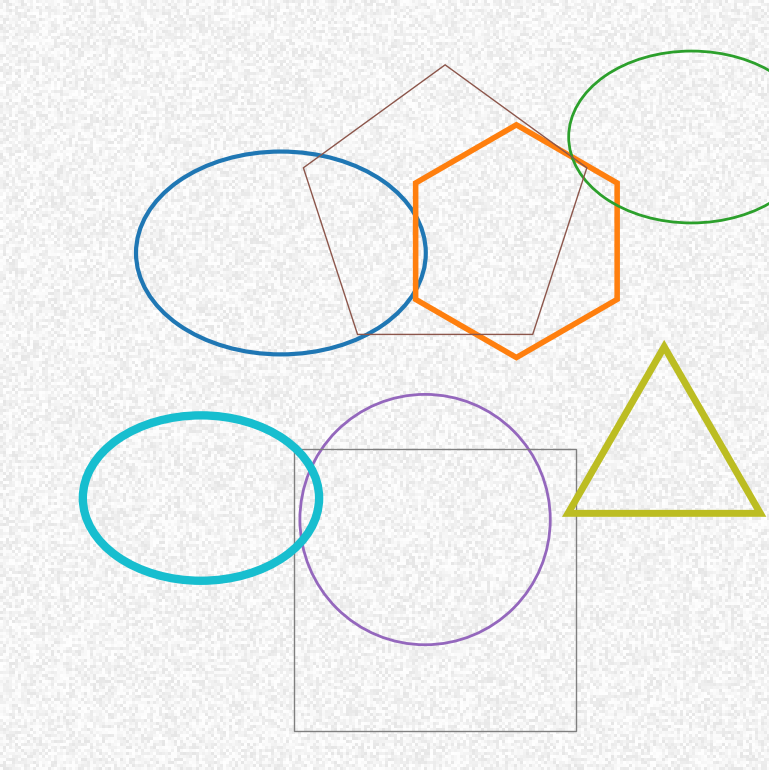[{"shape": "oval", "thickness": 1.5, "radius": 0.94, "center": [0.365, 0.671]}, {"shape": "hexagon", "thickness": 2, "radius": 0.76, "center": [0.671, 0.687]}, {"shape": "oval", "thickness": 1, "radius": 0.8, "center": [0.898, 0.822]}, {"shape": "circle", "thickness": 1, "radius": 0.81, "center": [0.552, 0.325]}, {"shape": "pentagon", "thickness": 0.5, "radius": 0.97, "center": [0.578, 0.722]}, {"shape": "square", "thickness": 0.5, "radius": 0.92, "center": [0.565, 0.234]}, {"shape": "triangle", "thickness": 2.5, "radius": 0.72, "center": [0.863, 0.405]}, {"shape": "oval", "thickness": 3, "radius": 0.77, "center": [0.261, 0.353]}]